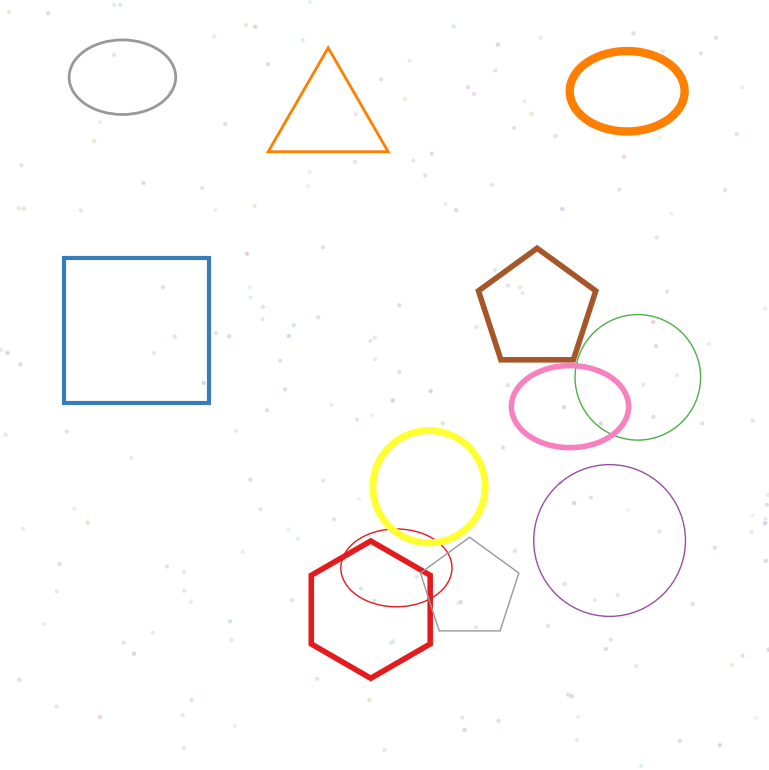[{"shape": "oval", "thickness": 0.5, "radius": 0.36, "center": [0.515, 0.263]}, {"shape": "hexagon", "thickness": 2, "radius": 0.45, "center": [0.481, 0.208]}, {"shape": "square", "thickness": 1.5, "radius": 0.47, "center": [0.177, 0.571]}, {"shape": "circle", "thickness": 0.5, "radius": 0.41, "center": [0.828, 0.51]}, {"shape": "circle", "thickness": 0.5, "radius": 0.49, "center": [0.792, 0.298]}, {"shape": "triangle", "thickness": 1, "radius": 0.45, "center": [0.426, 0.848]}, {"shape": "oval", "thickness": 3, "radius": 0.37, "center": [0.815, 0.881]}, {"shape": "circle", "thickness": 2.5, "radius": 0.36, "center": [0.557, 0.368]}, {"shape": "pentagon", "thickness": 2, "radius": 0.4, "center": [0.698, 0.598]}, {"shape": "oval", "thickness": 2, "radius": 0.38, "center": [0.74, 0.472]}, {"shape": "oval", "thickness": 1, "radius": 0.35, "center": [0.159, 0.9]}, {"shape": "pentagon", "thickness": 0.5, "radius": 0.34, "center": [0.61, 0.235]}]